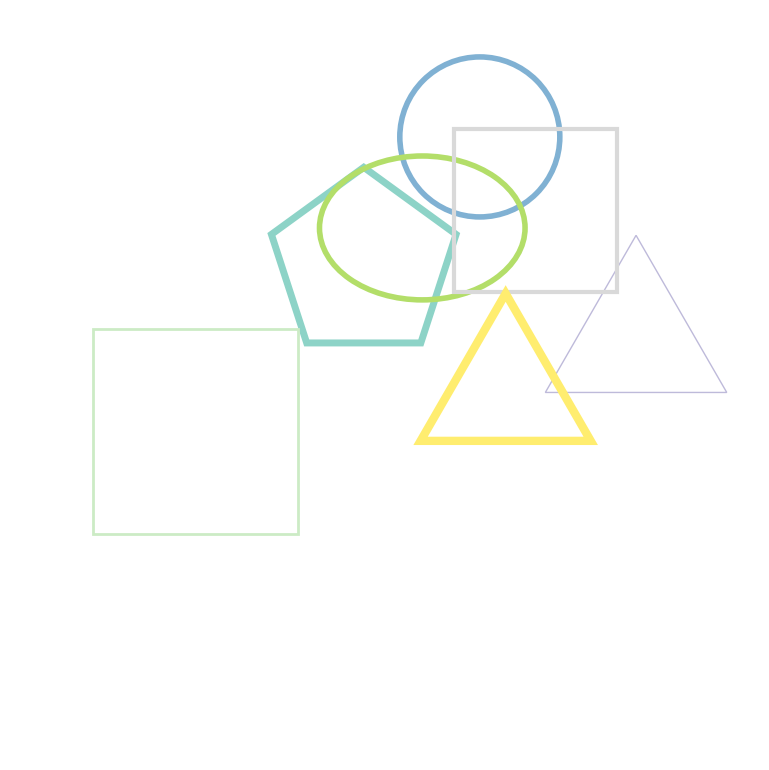[{"shape": "pentagon", "thickness": 2.5, "radius": 0.63, "center": [0.472, 0.657]}, {"shape": "triangle", "thickness": 0.5, "radius": 0.68, "center": [0.826, 0.558]}, {"shape": "circle", "thickness": 2, "radius": 0.52, "center": [0.623, 0.822]}, {"shape": "oval", "thickness": 2, "radius": 0.67, "center": [0.548, 0.704]}, {"shape": "square", "thickness": 1.5, "radius": 0.53, "center": [0.696, 0.727]}, {"shape": "square", "thickness": 1, "radius": 0.67, "center": [0.254, 0.439]}, {"shape": "triangle", "thickness": 3, "radius": 0.64, "center": [0.657, 0.491]}]